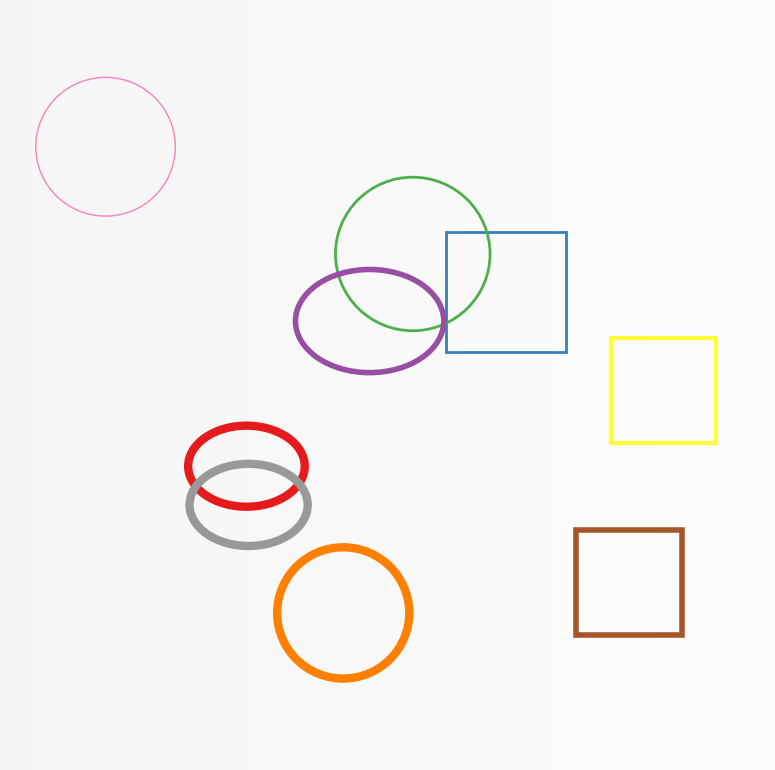[{"shape": "oval", "thickness": 3, "radius": 0.38, "center": [0.318, 0.395]}, {"shape": "square", "thickness": 1, "radius": 0.39, "center": [0.652, 0.621]}, {"shape": "circle", "thickness": 1, "radius": 0.5, "center": [0.533, 0.67]}, {"shape": "oval", "thickness": 2, "radius": 0.48, "center": [0.477, 0.583]}, {"shape": "circle", "thickness": 3, "radius": 0.43, "center": [0.443, 0.204]}, {"shape": "square", "thickness": 1.5, "radius": 0.34, "center": [0.856, 0.493]}, {"shape": "square", "thickness": 2, "radius": 0.34, "center": [0.812, 0.243]}, {"shape": "circle", "thickness": 0.5, "radius": 0.45, "center": [0.136, 0.809]}, {"shape": "oval", "thickness": 3, "radius": 0.38, "center": [0.321, 0.344]}]